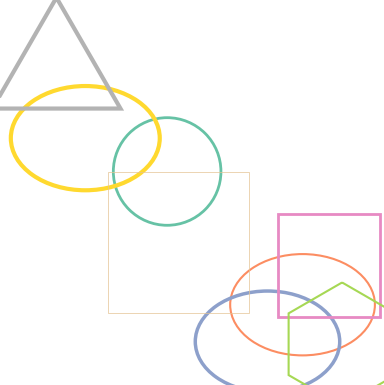[{"shape": "circle", "thickness": 2, "radius": 0.7, "center": [0.434, 0.555]}, {"shape": "oval", "thickness": 1.5, "radius": 0.94, "center": [0.786, 0.208]}, {"shape": "oval", "thickness": 2.5, "radius": 0.94, "center": [0.695, 0.113]}, {"shape": "square", "thickness": 2, "radius": 0.67, "center": [0.855, 0.311]}, {"shape": "hexagon", "thickness": 1.5, "radius": 0.8, "center": [0.889, 0.106]}, {"shape": "oval", "thickness": 3, "radius": 0.97, "center": [0.222, 0.641]}, {"shape": "square", "thickness": 0.5, "radius": 0.92, "center": [0.463, 0.37]}, {"shape": "triangle", "thickness": 3, "radius": 0.96, "center": [0.147, 0.814]}]